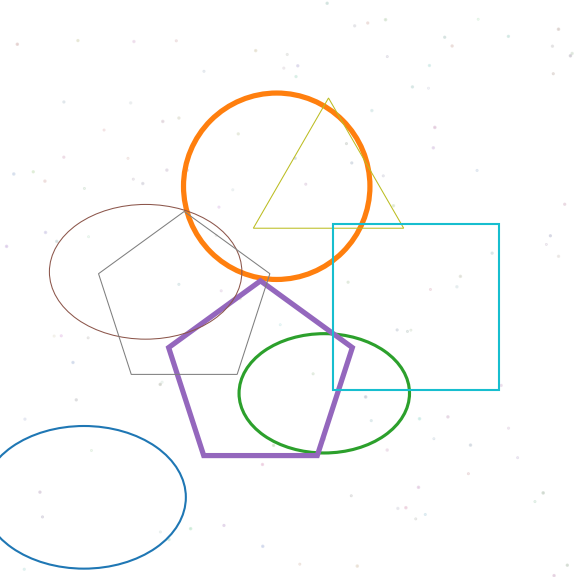[{"shape": "oval", "thickness": 1, "radius": 0.88, "center": [0.145, 0.138]}, {"shape": "circle", "thickness": 2.5, "radius": 0.81, "center": [0.479, 0.677]}, {"shape": "oval", "thickness": 1.5, "radius": 0.74, "center": [0.562, 0.318]}, {"shape": "pentagon", "thickness": 2.5, "radius": 0.84, "center": [0.451, 0.346]}, {"shape": "oval", "thickness": 0.5, "radius": 0.83, "center": [0.252, 0.528]}, {"shape": "pentagon", "thickness": 0.5, "radius": 0.78, "center": [0.319, 0.477]}, {"shape": "triangle", "thickness": 0.5, "radius": 0.75, "center": [0.569, 0.679]}, {"shape": "square", "thickness": 1, "radius": 0.72, "center": [0.72, 0.467]}]